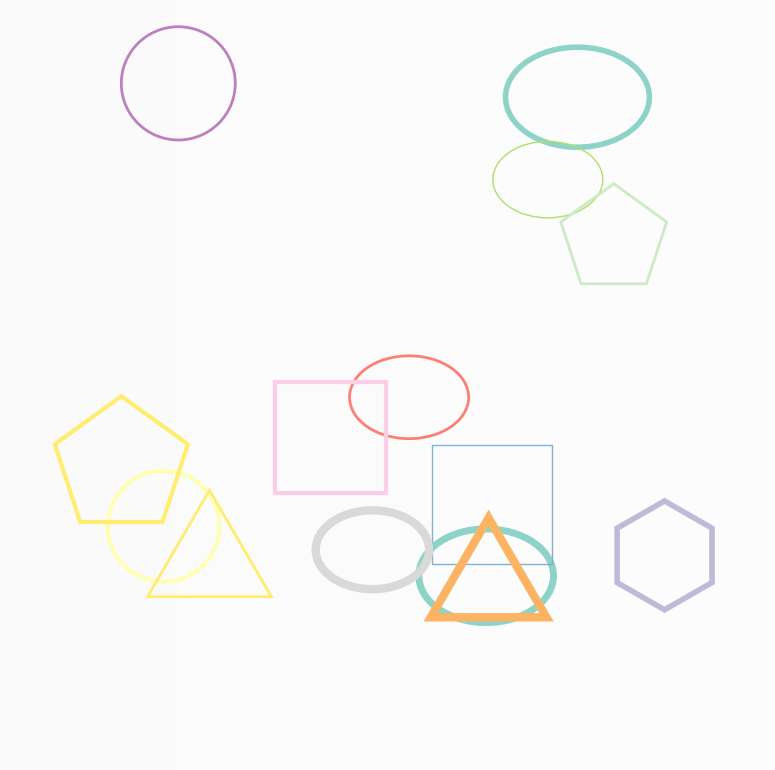[{"shape": "oval", "thickness": 2.5, "radius": 0.43, "center": [0.627, 0.252]}, {"shape": "oval", "thickness": 2, "radius": 0.46, "center": [0.745, 0.874]}, {"shape": "circle", "thickness": 1.5, "radius": 0.36, "center": [0.211, 0.317]}, {"shape": "hexagon", "thickness": 2, "radius": 0.35, "center": [0.858, 0.279]}, {"shape": "oval", "thickness": 1, "radius": 0.38, "center": [0.528, 0.484]}, {"shape": "square", "thickness": 0.5, "radius": 0.39, "center": [0.635, 0.344]}, {"shape": "triangle", "thickness": 3, "radius": 0.43, "center": [0.63, 0.241]}, {"shape": "oval", "thickness": 0.5, "radius": 0.35, "center": [0.707, 0.767]}, {"shape": "square", "thickness": 1.5, "radius": 0.36, "center": [0.426, 0.432]}, {"shape": "oval", "thickness": 3, "radius": 0.37, "center": [0.48, 0.286]}, {"shape": "circle", "thickness": 1, "radius": 0.37, "center": [0.23, 0.892]}, {"shape": "pentagon", "thickness": 1, "radius": 0.36, "center": [0.792, 0.69]}, {"shape": "triangle", "thickness": 1, "radius": 0.46, "center": [0.27, 0.271]}, {"shape": "pentagon", "thickness": 1.5, "radius": 0.45, "center": [0.157, 0.395]}]